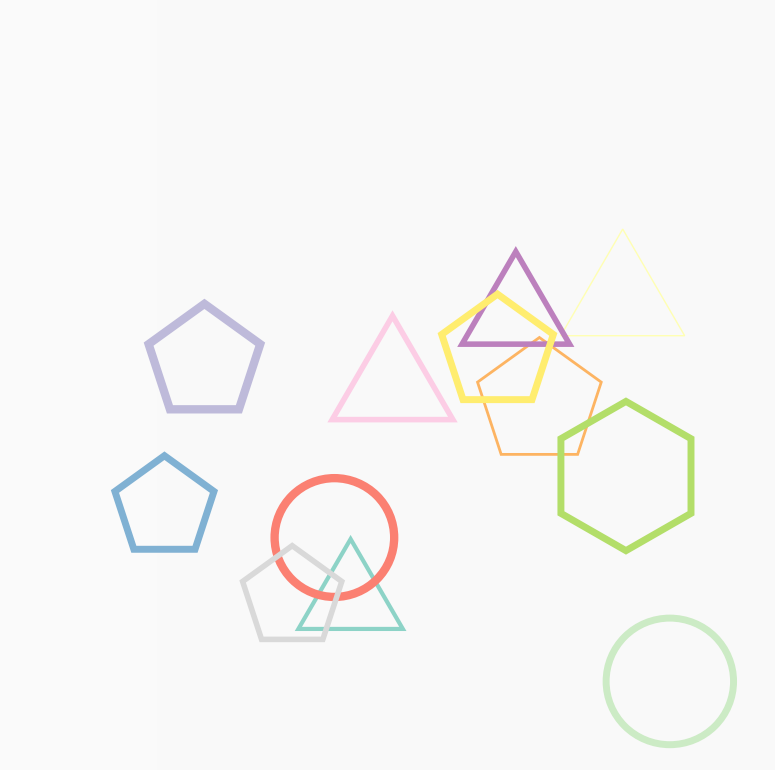[{"shape": "triangle", "thickness": 1.5, "radius": 0.39, "center": [0.452, 0.222]}, {"shape": "triangle", "thickness": 0.5, "radius": 0.46, "center": [0.803, 0.61]}, {"shape": "pentagon", "thickness": 3, "radius": 0.38, "center": [0.264, 0.53]}, {"shape": "circle", "thickness": 3, "radius": 0.39, "center": [0.431, 0.302]}, {"shape": "pentagon", "thickness": 2.5, "radius": 0.34, "center": [0.212, 0.341]}, {"shape": "pentagon", "thickness": 1, "radius": 0.42, "center": [0.696, 0.478]}, {"shape": "hexagon", "thickness": 2.5, "radius": 0.48, "center": [0.808, 0.382]}, {"shape": "triangle", "thickness": 2, "radius": 0.45, "center": [0.506, 0.5]}, {"shape": "pentagon", "thickness": 2, "radius": 0.34, "center": [0.377, 0.224]}, {"shape": "triangle", "thickness": 2, "radius": 0.4, "center": [0.666, 0.593]}, {"shape": "circle", "thickness": 2.5, "radius": 0.41, "center": [0.864, 0.115]}, {"shape": "pentagon", "thickness": 2.5, "radius": 0.38, "center": [0.642, 0.542]}]